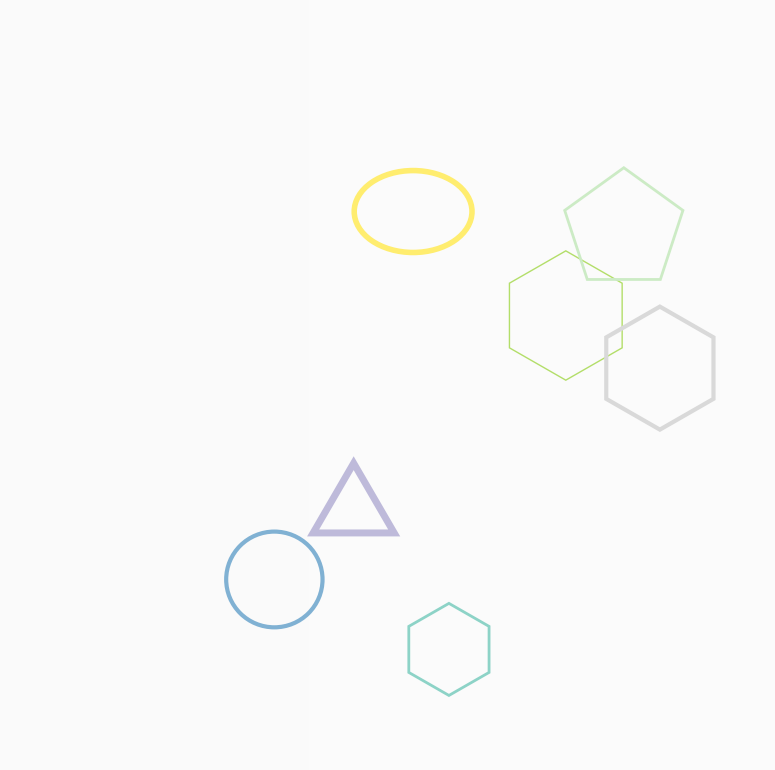[{"shape": "hexagon", "thickness": 1, "radius": 0.3, "center": [0.579, 0.157]}, {"shape": "triangle", "thickness": 2.5, "radius": 0.3, "center": [0.456, 0.338]}, {"shape": "circle", "thickness": 1.5, "radius": 0.31, "center": [0.354, 0.247]}, {"shape": "hexagon", "thickness": 0.5, "radius": 0.42, "center": [0.73, 0.59]}, {"shape": "hexagon", "thickness": 1.5, "radius": 0.4, "center": [0.851, 0.522]}, {"shape": "pentagon", "thickness": 1, "radius": 0.4, "center": [0.805, 0.702]}, {"shape": "oval", "thickness": 2, "radius": 0.38, "center": [0.533, 0.725]}]